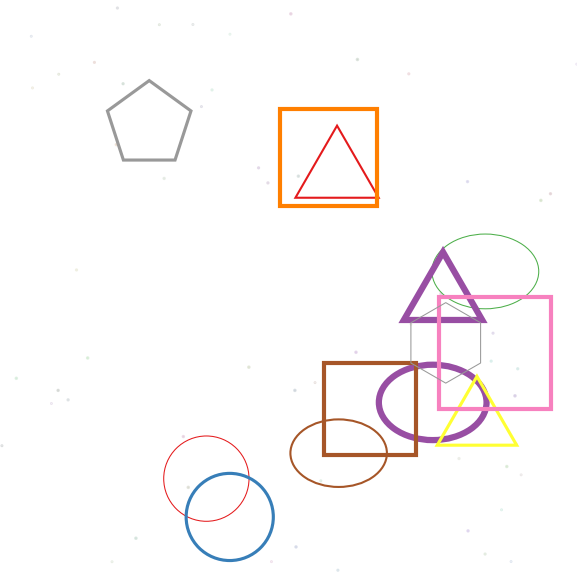[{"shape": "triangle", "thickness": 1, "radius": 0.42, "center": [0.584, 0.698]}, {"shape": "circle", "thickness": 0.5, "radius": 0.37, "center": [0.357, 0.17]}, {"shape": "circle", "thickness": 1.5, "radius": 0.38, "center": [0.398, 0.104]}, {"shape": "oval", "thickness": 0.5, "radius": 0.46, "center": [0.84, 0.529]}, {"shape": "triangle", "thickness": 3, "radius": 0.39, "center": [0.767, 0.484]}, {"shape": "oval", "thickness": 3, "radius": 0.47, "center": [0.749, 0.302]}, {"shape": "square", "thickness": 2, "radius": 0.42, "center": [0.569, 0.727]}, {"shape": "triangle", "thickness": 1.5, "radius": 0.4, "center": [0.826, 0.268]}, {"shape": "oval", "thickness": 1, "radius": 0.42, "center": [0.586, 0.214]}, {"shape": "square", "thickness": 2, "radius": 0.39, "center": [0.641, 0.291]}, {"shape": "square", "thickness": 2, "radius": 0.48, "center": [0.856, 0.388]}, {"shape": "hexagon", "thickness": 0.5, "radius": 0.35, "center": [0.772, 0.405]}, {"shape": "pentagon", "thickness": 1.5, "radius": 0.38, "center": [0.258, 0.784]}]